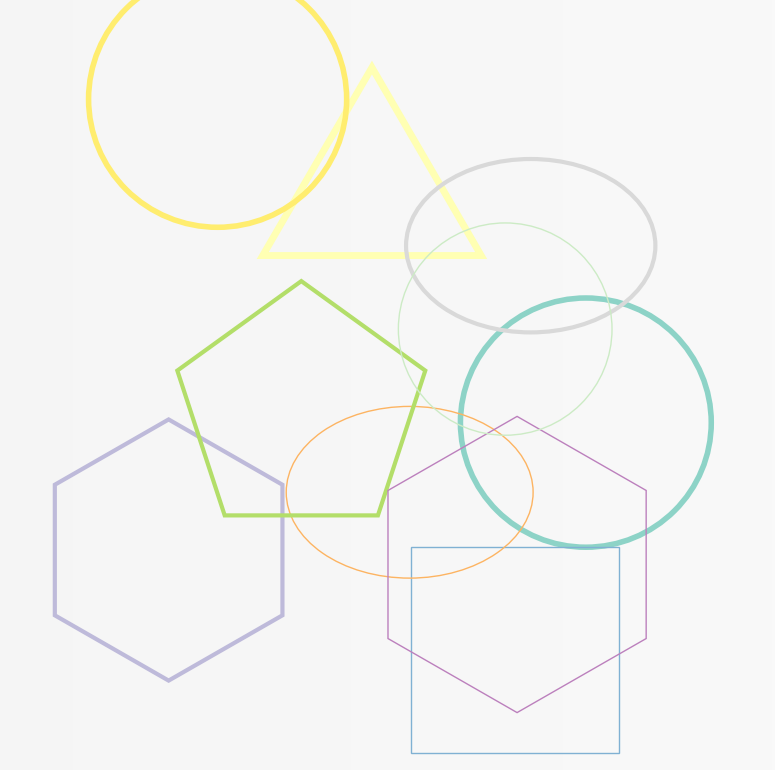[{"shape": "circle", "thickness": 2, "radius": 0.81, "center": [0.756, 0.451]}, {"shape": "triangle", "thickness": 2.5, "radius": 0.81, "center": [0.48, 0.749]}, {"shape": "hexagon", "thickness": 1.5, "radius": 0.85, "center": [0.218, 0.286]}, {"shape": "square", "thickness": 0.5, "radius": 0.67, "center": [0.664, 0.156]}, {"shape": "oval", "thickness": 0.5, "radius": 0.8, "center": [0.529, 0.361]}, {"shape": "pentagon", "thickness": 1.5, "radius": 0.84, "center": [0.389, 0.467]}, {"shape": "oval", "thickness": 1.5, "radius": 0.8, "center": [0.685, 0.681]}, {"shape": "hexagon", "thickness": 0.5, "radius": 0.96, "center": [0.667, 0.267]}, {"shape": "circle", "thickness": 0.5, "radius": 0.69, "center": [0.652, 0.573]}, {"shape": "circle", "thickness": 2, "radius": 0.83, "center": [0.281, 0.871]}]